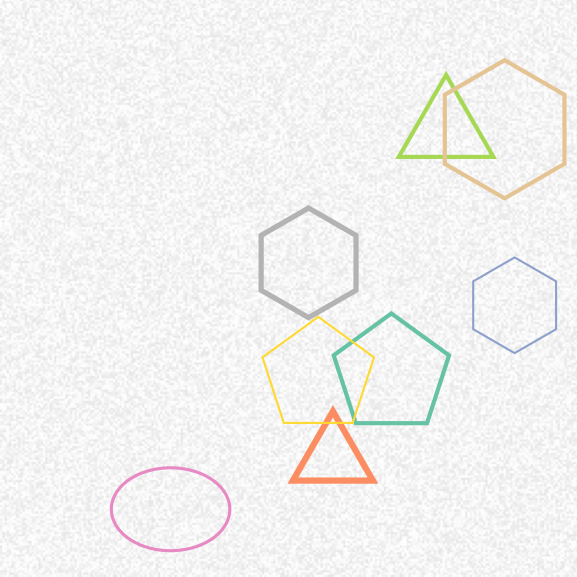[{"shape": "pentagon", "thickness": 2, "radius": 0.53, "center": [0.678, 0.351]}, {"shape": "triangle", "thickness": 3, "radius": 0.4, "center": [0.576, 0.207]}, {"shape": "hexagon", "thickness": 1, "radius": 0.41, "center": [0.891, 0.471]}, {"shape": "oval", "thickness": 1.5, "radius": 0.51, "center": [0.295, 0.117]}, {"shape": "triangle", "thickness": 2, "radius": 0.47, "center": [0.772, 0.775]}, {"shape": "pentagon", "thickness": 1, "radius": 0.51, "center": [0.551, 0.349]}, {"shape": "hexagon", "thickness": 2, "radius": 0.6, "center": [0.874, 0.775]}, {"shape": "hexagon", "thickness": 2.5, "radius": 0.47, "center": [0.534, 0.544]}]